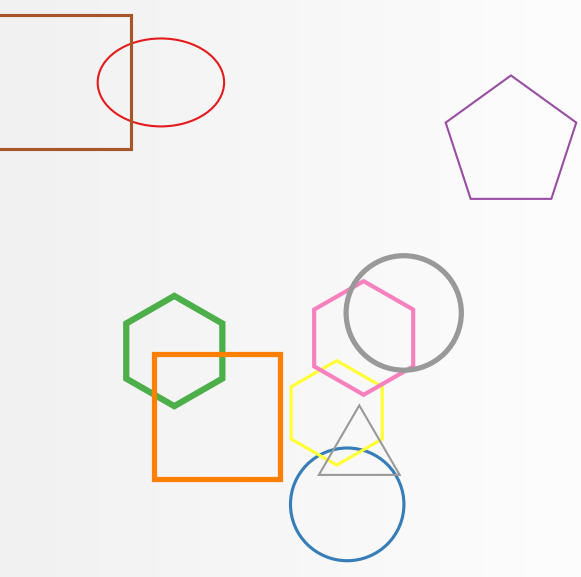[{"shape": "oval", "thickness": 1, "radius": 0.54, "center": [0.277, 0.856]}, {"shape": "circle", "thickness": 1.5, "radius": 0.49, "center": [0.597, 0.126]}, {"shape": "hexagon", "thickness": 3, "radius": 0.48, "center": [0.3, 0.391]}, {"shape": "pentagon", "thickness": 1, "radius": 0.59, "center": [0.879, 0.75]}, {"shape": "square", "thickness": 2.5, "radius": 0.54, "center": [0.373, 0.277]}, {"shape": "hexagon", "thickness": 1.5, "radius": 0.45, "center": [0.579, 0.284]}, {"shape": "square", "thickness": 1.5, "radius": 0.58, "center": [0.11, 0.857]}, {"shape": "hexagon", "thickness": 2, "radius": 0.49, "center": [0.626, 0.414]}, {"shape": "circle", "thickness": 2.5, "radius": 0.5, "center": [0.695, 0.457]}, {"shape": "triangle", "thickness": 1, "radius": 0.4, "center": [0.618, 0.217]}]